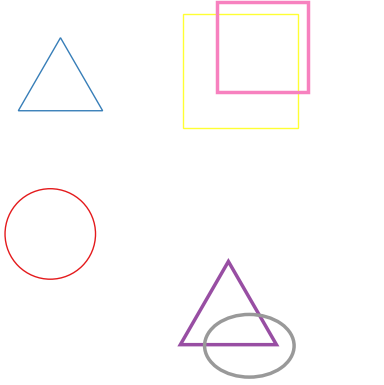[{"shape": "circle", "thickness": 1, "radius": 0.59, "center": [0.131, 0.392]}, {"shape": "triangle", "thickness": 1, "radius": 0.63, "center": [0.157, 0.776]}, {"shape": "triangle", "thickness": 2.5, "radius": 0.72, "center": [0.593, 0.177]}, {"shape": "square", "thickness": 1, "radius": 0.74, "center": [0.625, 0.816]}, {"shape": "square", "thickness": 2.5, "radius": 0.58, "center": [0.682, 0.878]}, {"shape": "oval", "thickness": 2.5, "radius": 0.58, "center": [0.648, 0.102]}]